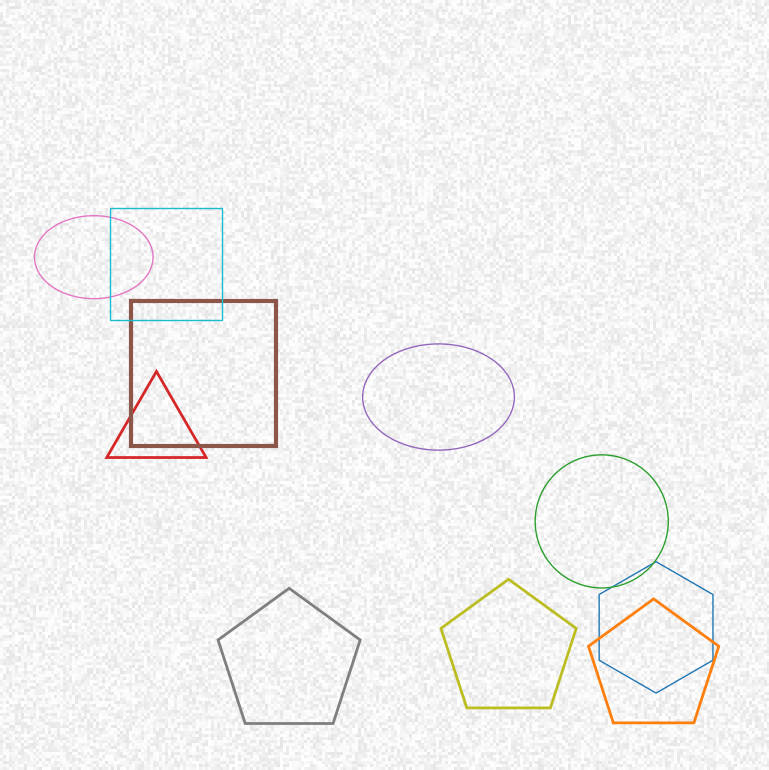[{"shape": "hexagon", "thickness": 0.5, "radius": 0.43, "center": [0.852, 0.185]}, {"shape": "pentagon", "thickness": 1, "radius": 0.44, "center": [0.849, 0.133]}, {"shape": "circle", "thickness": 0.5, "radius": 0.43, "center": [0.781, 0.323]}, {"shape": "triangle", "thickness": 1, "radius": 0.37, "center": [0.203, 0.443]}, {"shape": "oval", "thickness": 0.5, "radius": 0.49, "center": [0.57, 0.484]}, {"shape": "square", "thickness": 1.5, "radius": 0.47, "center": [0.264, 0.515]}, {"shape": "oval", "thickness": 0.5, "radius": 0.38, "center": [0.122, 0.666]}, {"shape": "pentagon", "thickness": 1, "radius": 0.49, "center": [0.375, 0.139]}, {"shape": "pentagon", "thickness": 1, "radius": 0.46, "center": [0.66, 0.155]}, {"shape": "square", "thickness": 0.5, "radius": 0.36, "center": [0.216, 0.657]}]